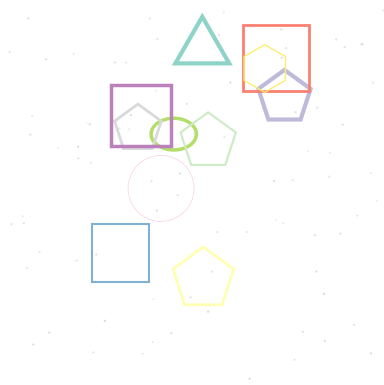[{"shape": "triangle", "thickness": 3, "radius": 0.4, "center": [0.525, 0.876]}, {"shape": "pentagon", "thickness": 2, "radius": 0.41, "center": [0.528, 0.276]}, {"shape": "pentagon", "thickness": 3, "radius": 0.36, "center": [0.739, 0.747]}, {"shape": "square", "thickness": 2, "radius": 0.43, "center": [0.716, 0.849]}, {"shape": "square", "thickness": 1.5, "radius": 0.37, "center": [0.313, 0.343]}, {"shape": "oval", "thickness": 2.5, "radius": 0.29, "center": [0.451, 0.652]}, {"shape": "circle", "thickness": 0.5, "radius": 0.43, "center": [0.418, 0.511]}, {"shape": "pentagon", "thickness": 2, "radius": 0.32, "center": [0.358, 0.666]}, {"shape": "square", "thickness": 2.5, "radius": 0.39, "center": [0.367, 0.7]}, {"shape": "pentagon", "thickness": 1.5, "radius": 0.38, "center": [0.541, 0.633]}, {"shape": "hexagon", "thickness": 1, "radius": 0.31, "center": [0.688, 0.822]}]